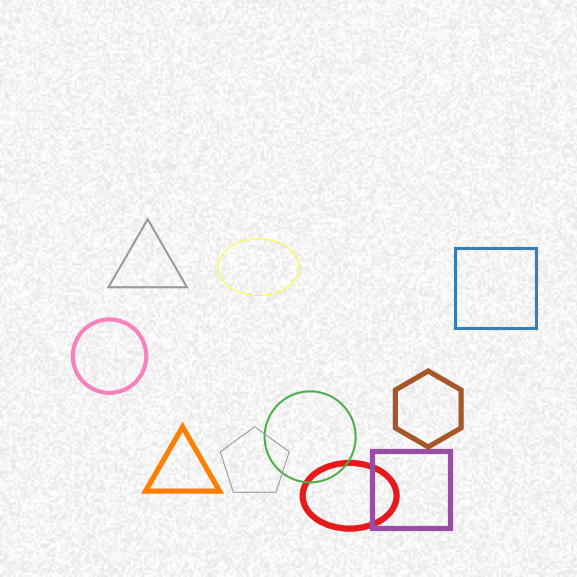[{"shape": "oval", "thickness": 3, "radius": 0.41, "center": [0.605, 0.141]}, {"shape": "square", "thickness": 1.5, "radius": 0.35, "center": [0.858, 0.5]}, {"shape": "circle", "thickness": 1, "radius": 0.39, "center": [0.537, 0.243]}, {"shape": "square", "thickness": 2.5, "radius": 0.33, "center": [0.712, 0.152]}, {"shape": "triangle", "thickness": 2.5, "radius": 0.37, "center": [0.316, 0.186]}, {"shape": "oval", "thickness": 0.5, "radius": 0.35, "center": [0.448, 0.536]}, {"shape": "hexagon", "thickness": 2.5, "radius": 0.33, "center": [0.742, 0.291]}, {"shape": "circle", "thickness": 2, "radius": 0.32, "center": [0.19, 0.382]}, {"shape": "triangle", "thickness": 1, "radius": 0.39, "center": [0.256, 0.541]}, {"shape": "pentagon", "thickness": 0.5, "radius": 0.31, "center": [0.441, 0.197]}]